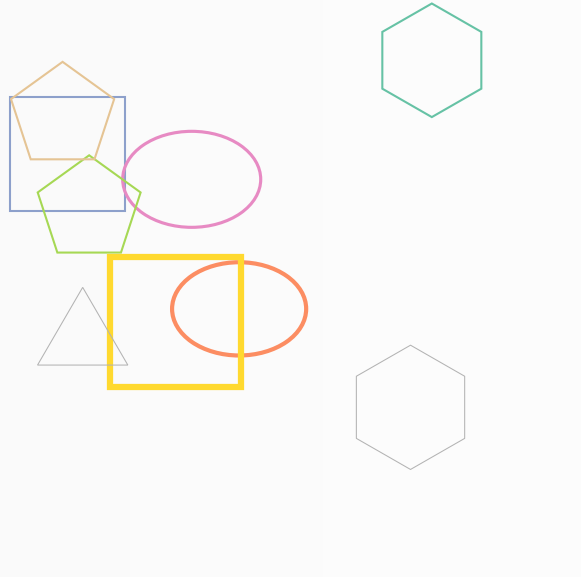[{"shape": "hexagon", "thickness": 1, "radius": 0.49, "center": [0.743, 0.895]}, {"shape": "oval", "thickness": 2, "radius": 0.58, "center": [0.411, 0.464]}, {"shape": "square", "thickness": 1, "radius": 0.49, "center": [0.116, 0.732]}, {"shape": "oval", "thickness": 1.5, "radius": 0.59, "center": [0.33, 0.689]}, {"shape": "pentagon", "thickness": 1, "radius": 0.47, "center": [0.153, 0.637]}, {"shape": "square", "thickness": 3, "radius": 0.56, "center": [0.302, 0.441]}, {"shape": "pentagon", "thickness": 1, "radius": 0.47, "center": [0.108, 0.799]}, {"shape": "triangle", "thickness": 0.5, "radius": 0.45, "center": [0.142, 0.412]}, {"shape": "hexagon", "thickness": 0.5, "radius": 0.54, "center": [0.706, 0.294]}]